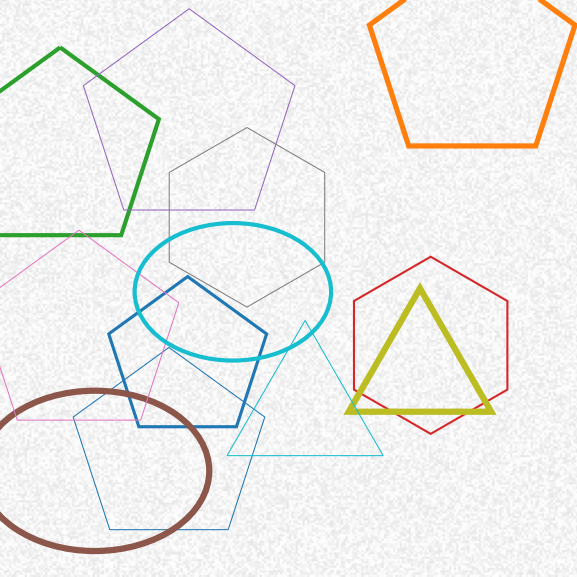[{"shape": "pentagon", "thickness": 1.5, "radius": 0.72, "center": [0.325, 0.376]}, {"shape": "pentagon", "thickness": 0.5, "radius": 0.87, "center": [0.293, 0.223]}, {"shape": "pentagon", "thickness": 2.5, "radius": 0.94, "center": [0.818, 0.898]}, {"shape": "pentagon", "thickness": 2, "radius": 0.9, "center": [0.104, 0.737]}, {"shape": "hexagon", "thickness": 1, "radius": 0.77, "center": [0.746, 0.401]}, {"shape": "pentagon", "thickness": 0.5, "radius": 0.96, "center": [0.328, 0.791]}, {"shape": "oval", "thickness": 3, "radius": 0.99, "center": [0.164, 0.184]}, {"shape": "pentagon", "thickness": 0.5, "radius": 0.91, "center": [0.137, 0.419]}, {"shape": "hexagon", "thickness": 0.5, "radius": 0.78, "center": [0.428, 0.623]}, {"shape": "triangle", "thickness": 3, "radius": 0.71, "center": [0.727, 0.357]}, {"shape": "triangle", "thickness": 0.5, "radius": 0.78, "center": [0.528, 0.288]}, {"shape": "oval", "thickness": 2, "radius": 0.85, "center": [0.403, 0.494]}]